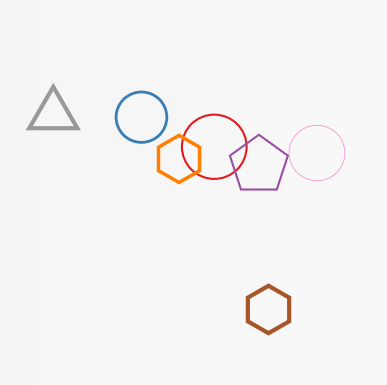[{"shape": "circle", "thickness": 1.5, "radius": 0.42, "center": [0.553, 0.619]}, {"shape": "circle", "thickness": 2, "radius": 0.33, "center": [0.365, 0.696]}, {"shape": "pentagon", "thickness": 1.5, "radius": 0.39, "center": [0.668, 0.571]}, {"shape": "hexagon", "thickness": 2.5, "radius": 0.31, "center": [0.462, 0.587]}, {"shape": "hexagon", "thickness": 3, "radius": 0.31, "center": [0.693, 0.196]}, {"shape": "circle", "thickness": 0.5, "radius": 0.36, "center": [0.818, 0.603]}, {"shape": "triangle", "thickness": 3, "radius": 0.36, "center": [0.138, 0.703]}]